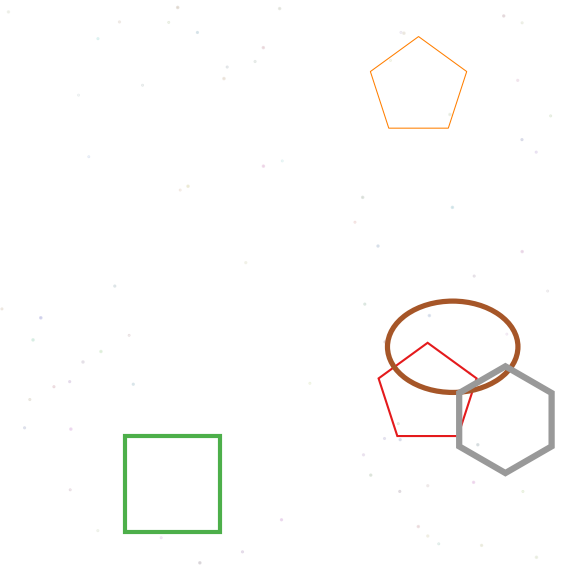[{"shape": "pentagon", "thickness": 1, "radius": 0.45, "center": [0.74, 0.316]}, {"shape": "square", "thickness": 2, "radius": 0.41, "center": [0.298, 0.161]}, {"shape": "pentagon", "thickness": 0.5, "radius": 0.44, "center": [0.725, 0.848]}, {"shape": "oval", "thickness": 2.5, "radius": 0.56, "center": [0.784, 0.399]}, {"shape": "hexagon", "thickness": 3, "radius": 0.46, "center": [0.875, 0.272]}]